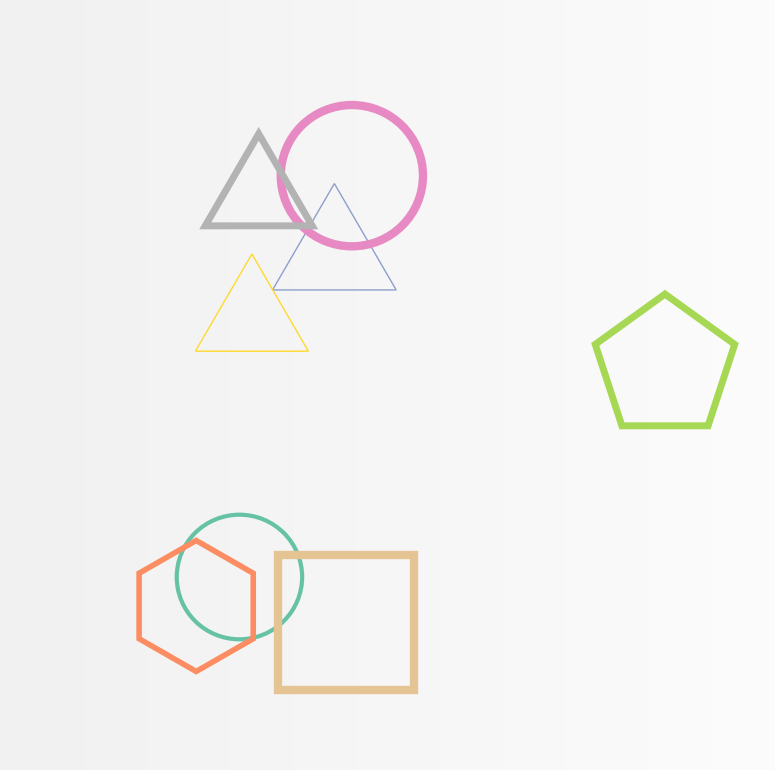[{"shape": "circle", "thickness": 1.5, "radius": 0.4, "center": [0.309, 0.251]}, {"shape": "hexagon", "thickness": 2, "radius": 0.43, "center": [0.253, 0.213]}, {"shape": "triangle", "thickness": 0.5, "radius": 0.46, "center": [0.431, 0.67]}, {"shape": "circle", "thickness": 3, "radius": 0.46, "center": [0.454, 0.772]}, {"shape": "pentagon", "thickness": 2.5, "radius": 0.47, "center": [0.858, 0.524]}, {"shape": "triangle", "thickness": 0.5, "radius": 0.42, "center": [0.325, 0.586]}, {"shape": "square", "thickness": 3, "radius": 0.44, "center": [0.446, 0.191]}, {"shape": "triangle", "thickness": 2.5, "radius": 0.4, "center": [0.334, 0.747]}]